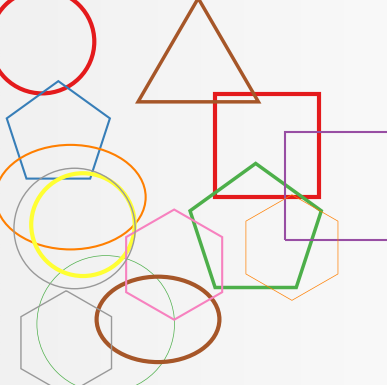[{"shape": "circle", "thickness": 3, "radius": 0.67, "center": [0.109, 0.892]}, {"shape": "square", "thickness": 3, "radius": 0.67, "center": [0.689, 0.621]}, {"shape": "pentagon", "thickness": 1.5, "radius": 0.7, "center": [0.151, 0.649]}, {"shape": "pentagon", "thickness": 2.5, "radius": 0.89, "center": [0.66, 0.397]}, {"shape": "circle", "thickness": 0.5, "radius": 0.89, "center": [0.273, 0.159]}, {"shape": "square", "thickness": 1.5, "radius": 0.71, "center": [0.877, 0.517]}, {"shape": "hexagon", "thickness": 0.5, "radius": 0.69, "center": [0.753, 0.357]}, {"shape": "oval", "thickness": 1.5, "radius": 0.97, "center": [0.182, 0.488]}, {"shape": "circle", "thickness": 3, "radius": 0.67, "center": [0.214, 0.417]}, {"shape": "oval", "thickness": 3, "radius": 0.79, "center": [0.408, 0.17]}, {"shape": "triangle", "thickness": 2.5, "radius": 0.9, "center": [0.512, 0.825]}, {"shape": "hexagon", "thickness": 1.5, "radius": 0.72, "center": [0.449, 0.313]}, {"shape": "hexagon", "thickness": 1, "radius": 0.67, "center": [0.171, 0.11]}, {"shape": "circle", "thickness": 1, "radius": 0.78, "center": [0.192, 0.407]}]